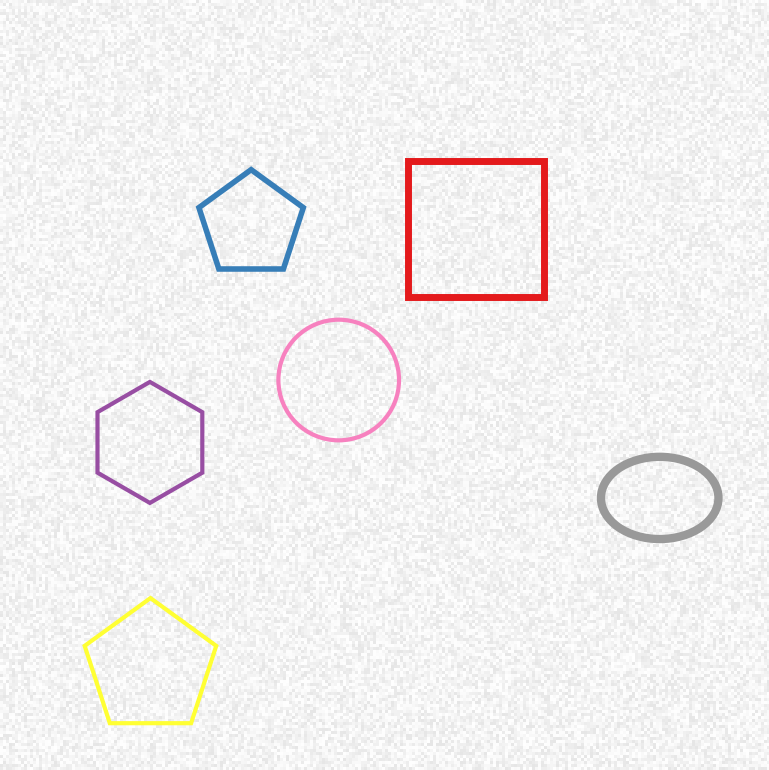[{"shape": "square", "thickness": 2.5, "radius": 0.44, "center": [0.619, 0.702]}, {"shape": "pentagon", "thickness": 2, "radius": 0.36, "center": [0.326, 0.708]}, {"shape": "hexagon", "thickness": 1.5, "radius": 0.39, "center": [0.195, 0.425]}, {"shape": "pentagon", "thickness": 1.5, "radius": 0.45, "center": [0.195, 0.133]}, {"shape": "circle", "thickness": 1.5, "radius": 0.39, "center": [0.44, 0.506]}, {"shape": "oval", "thickness": 3, "radius": 0.38, "center": [0.857, 0.353]}]